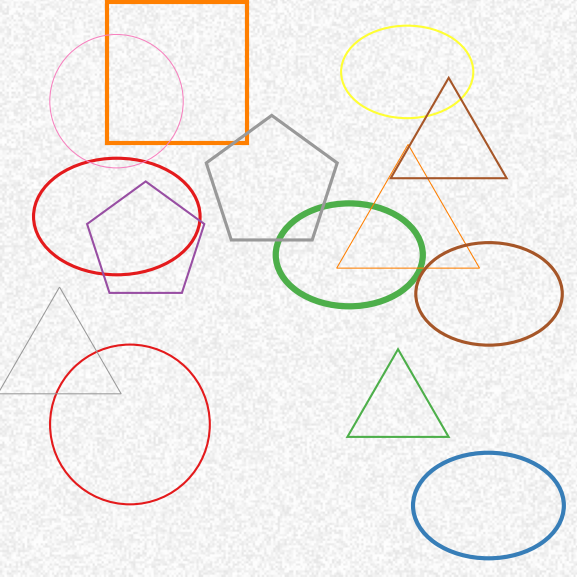[{"shape": "oval", "thickness": 1.5, "radius": 0.72, "center": [0.202, 0.624]}, {"shape": "circle", "thickness": 1, "radius": 0.69, "center": [0.225, 0.264]}, {"shape": "oval", "thickness": 2, "radius": 0.65, "center": [0.846, 0.124]}, {"shape": "triangle", "thickness": 1, "radius": 0.51, "center": [0.689, 0.293]}, {"shape": "oval", "thickness": 3, "radius": 0.64, "center": [0.605, 0.558]}, {"shape": "pentagon", "thickness": 1, "radius": 0.53, "center": [0.252, 0.578]}, {"shape": "triangle", "thickness": 0.5, "radius": 0.71, "center": [0.707, 0.606]}, {"shape": "square", "thickness": 2, "radius": 0.61, "center": [0.307, 0.873]}, {"shape": "oval", "thickness": 1, "radius": 0.57, "center": [0.705, 0.875]}, {"shape": "triangle", "thickness": 1, "radius": 0.58, "center": [0.777, 0.748]}, {"shape": "oval", "thickness": 1.5, "radius": 0.63, "center": [0.847, 0.49]}, {"shape": "circle", "thickness": 0.5, "radius": 0.58, "center": [0.202, 0.824]}, {"shape": "pentagon", "thickness": 1.5, "radius": 0.6, "center": [0.471, 0.68]}, {"shape": "triangle", "thickness": 0.5, "radius": 0.62, "center": [0.103, 0.379]}]